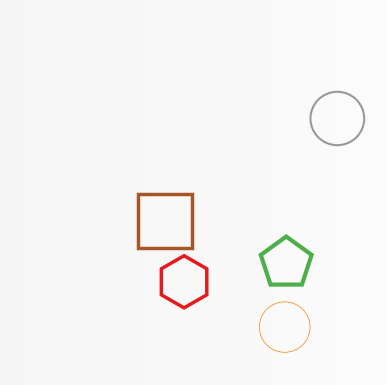[{"shape": "hexagon", "thickness": 2.5, "radius": 0.34, "center": [0.475, 0.268]}, {"shape": "pentagon", "thickness": 3, "radius": 0.34, "center": [0.739, 0.317]}, {"shape": "circle", "thickness": 0.5, "radius": 0.33, "center": [0.735, 0.15]}, {"shape": "square", "thickness": 2.5, "radius": 0.35, "center": [0.425, 0.426]}, {"shape": "circle", "thickness": 1.5, "radius": 0.35, "center": [0.871, 0.692]}]